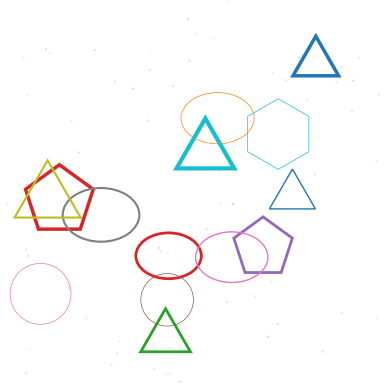[{"shape": "triangle", "thickness": 1, "radius": 0.34, "center": [0.76, 0.492]}, {"shape": "triangle", "thickness": 2.5, "radius": 0.34, "center": [0.82, 0.837]}, {"shape": "oval", "thickness": 0.5, "radius": 0.48, "center": [0.565, 0.693]}, {"shape": "triangle", "thickness": 2, "radius": 0.37, "center": [0.43, 0.124]}, {"shape": "pentagon", "thickness": 2.5, "radius": 0.46, "center": [0.154, 0.48]}, {"shape": "oval", "thickness": 2, "radius": 0.43, "center": [0.438, 0.336]}, {"shape": "pentagon", "thickness": 2, "radius": 0.4, "center": [0.683, 0.357]}, {"shape": "circle", "thickness": 0.5, "radius": 0.34, "center": [0.434, 0.221]}, {"shape": "circle", "thickness": 0.5, "radius": 0.4, "center": [0.105, 0.237]}, {"shape": "oval", "thickness": 1, "radius": 0.47, "center": [0.602, 0.332]}, {"shape": "oval", "thickness": 1.5, "radius": 0.5, "center": [0.262, 0.442]}, {"shape": "triangle", "thickness": 1.5, "radius": 0.5, "center": [0.124, 0.484]}, {"shape": "hexagon", "thickness": 0.5, "radius": 0.46, "center": [0.723, 0.652]}, {"shape": "triangle", "thickness": 3, "radius": 0.43, "center": [0.533, 0.606]}]